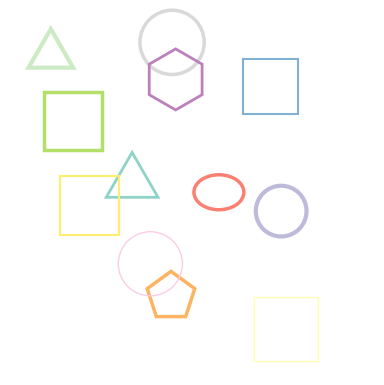[{"shape": "triangle", "thickness": 2, "radius": 0.39, "center": [0.343, 0.526]}, {"shape": "square", "thickness": 1, "radius": 0.41, "center": [0.743, 0.146]}, {"shape": "circle", "thickness": 3, "radius": 0.33, "center": [0.73, 0.452]}, {"shape": "oval", "thickness": 2.5, "radius": 0.32, "center": [0.569, 0.501]}, {"shape": "square", "thickness": 1.5, "radius": 0.36, "center": [0.702, 0.774]}, {"shape": "pentagon", "thickness": 2.5, "radius": 0.32, "center": [0.444, 0.23]}, {"shape": "square", "thickness": 2.5, "radius": 0.38, "center": [0.19, 0.685]}, {"shape": "circle", "thickness": 1, "radius": 0.42, "center": [0.391, 0.315]}, {"shape": "circle", "thickness": 2.5, "radius": 0.42, "center": [0.447, 0.89]}, {"shape": "hexagon", "thickness": 2, "radius": 0.4, "center": [0.456, 0.794]}, {"shape": "triangle", "thickness": 3, "radius": 0.33, "center": [0.132, 0.858]}, {"shape": "square", "thickness": 1.5, "radius": 0.38, "center": [0.233, 0.467]}]